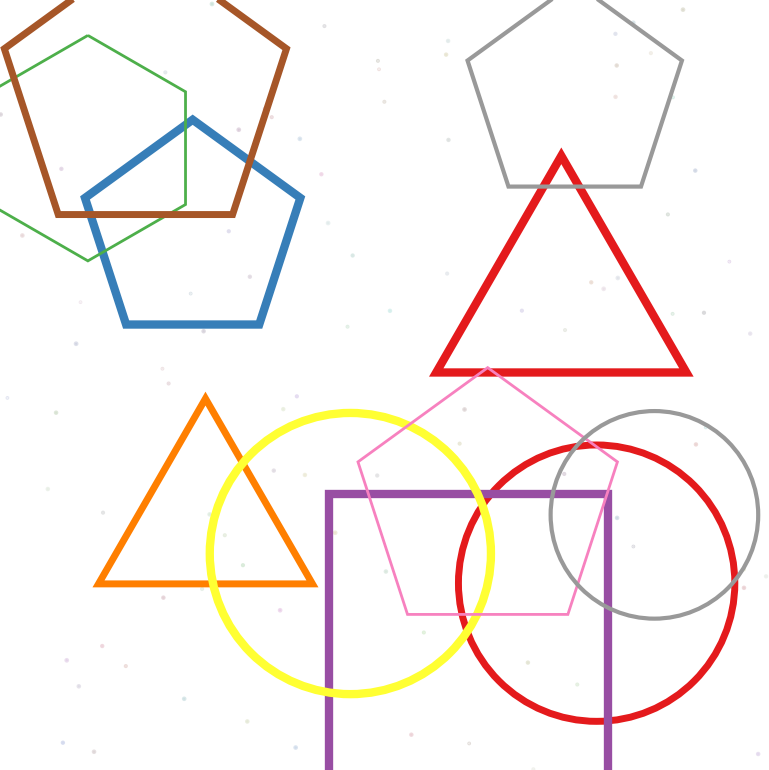[{"shape": "circle", "thickness": 2.5, "radius": 0.9, "center": [0.775, 0.243]}, {"shape": "triangle", "thickness": 3, "radius": 0.94, "center": [0.729, 0.61]}, {"shape": "pentagon", "thickness": 3, "radius": 0.74, "center": [0.25, 0.698]}, {"shape": "hexagon", "thickness": 1, "radius": 0.73, "center": [0.114, 0.808]}, {"shape": "square", "thickness": 3, "radius": 0.91, "center": [0.609, 0.177]}, {"shape": "triangle", "thickness": 2.5, "radius": 0.8, "center": [0.267, 0.322]}, {"shape": "circle", "thickness": 3, "radius": 0.91, "center": [0.455, 0.281]}, {"shape": "pentagon", "thickness": 2.5, "radius": 0.96, "center": [0.189, 0.877]}, {"shape": "pentagon", "thickness": 1, "radius": 0.89, "center": [0.633, 0.345]}, {"shape": "circle", "thickness": 1.5, "radius": 0.67, "center": [0.85, 0.331]}, {"shape": "pentagon", "thickness": 1.5, "radius": 0.73, "center": [0.746, 0.876]}]